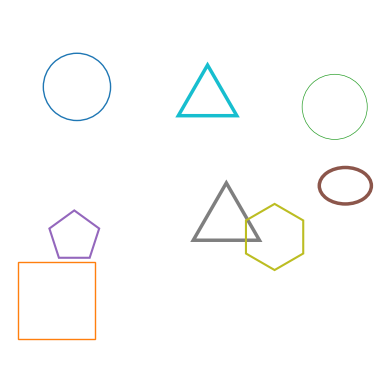[{"shape": "circle", "thickness": 1, "radius": 0.44, "center": [0.2, 0.774]}, {"shape": "square", "thickness": 1, "radius": 0.5, "center": [0.146, 0.22]}, {"shape": "circle", "thickness": 0.5, "radius": 0.42, "center": [0.869, 0.722]}, {"shape": "pentagon", "thickness": 1.5, "radius": 0.34, "center": [0.193, 0.385]}, {"shape": "oval", "thickness": 2.5, "radius": 0.34, "center": [0.897, 0.518]}, {"shape": "triangle", "thickness": 2.5, "radius": 0.5, "center": [0.588, 0.426]}, {"shape": "hexagon", "thickness": 1.5, "radius": 0.43, "center": [0.713, 0.384]}, {"shape": "triangle", "thickness": 2.5, "radius": 0.44, "center": [0.539, 0.743]}]